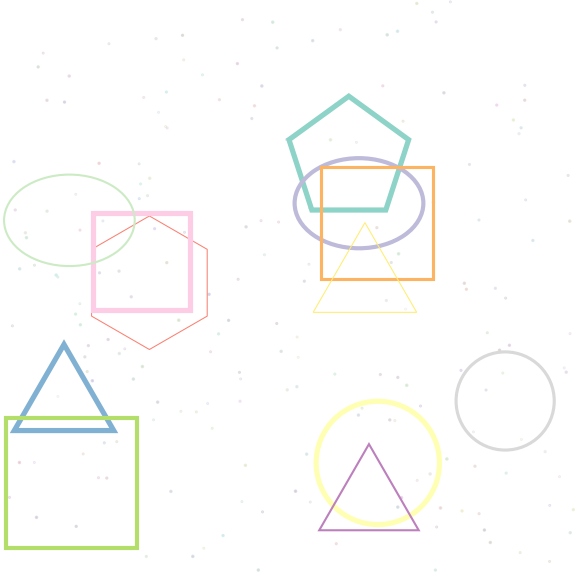[{"shape": "pentagon", "thickness": 2.5, "radius": 0.54, "center": [0.604, 0.724]}, {"shape": "circle", "thickness": 2.5, "radius": 0.53, "center": [0.654, 0.198]}, {"shape": "oval", "thickness": 2, "radius": 0.56, "center": [0.622, 0.647]}, {"shape": "hexagon", "thickness": 0.5, "radius": 0.58, "center": [0.259, 0.51]}, {"shape": "triangle", "thickness": 2.5, "radius": 0.5, "center": [0.111, 0.303]}, {"shape": "square", "thickness": 1.5, "radius": 0.48, "center": [0.653, 0.614]}, {"shape": "square", "thickness": 2, "radius": 0.56, "center": [0.124, 0.163]}, {"shape": "square", "thickness": 2.5, "radius": 0.42, "center": [0.245, 0.546]}, {"shape": "circle", "thickness": 1.5, "radius": 0.42, "center": [0.875, 0.305]}, {"shape": "triangle", "thickness": 1, "radius": 0.5, "center": [0.639, 0.131]}, {"shape": "oval", "thickness": 1, "radius": 0.57, "center": [0.12, 0.618]}, {"shape": "triangle", "thickness": 0.5, "radius": 0.52, "center": [0.632, 0.51]}]